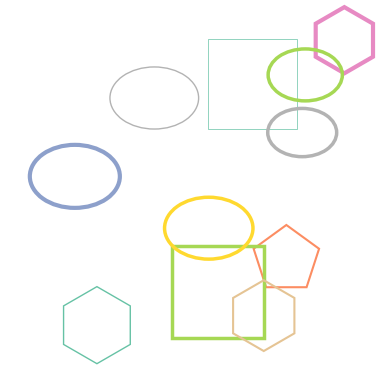[{"shape": "square", "thickness": 0.5, "radius": 0.58, "center": [0.655, 0.781]}, {"shape": "hexagon", "thickness": 1, "radius": 0.5, "center": [0.252, 0.155]}, {"shape": "pentagon", "thickness": 1.5, "radius": 0.45, "center": [0.744, 0.326]}, {"shape": "oval", "thickness": 3, "radius": 0.58, "center": [0.194, 0.542]}, {"shape": "hexagon", "thickness": 3, "radius": 0.43, "center": [0.894, 0.896]}, {"shape": "oval", "thickness": 2.5, "radius": 0.48, "center": [0.793, 0.805]}, {"shape": "square", "thickness": 2.5, "radius": 0.59, "center": [0.567, 0.242]}, {"shape": "oval", "thickness": 2.5, "radius": 0.57, "center": [0.542, 0.407]}, {"shape": "hexagon", "thickness": 1.5, "radius": 0.46, "center": [0.685, 0.18]}, {"shape": "oval", "thickness": 2.5, "radius": 0.45, "center": [0.785, 0.656]}, {"shape": "oval", "thickness": 1, "radius": 0.58, "center": [0.401, 0.745]}]